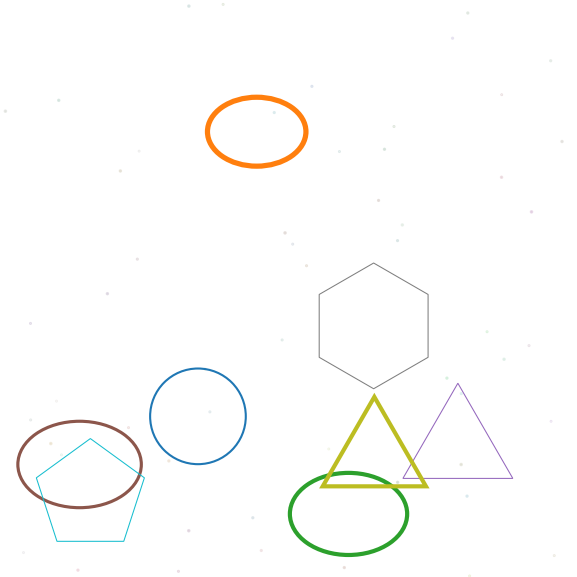[{"shape": "circle", "thickness": 1, "radius": 0.41, "center": [0.343, 0.278]}, {"shape": "oval", "thickness": 2.5, "radius": 0.43, "center": [0.445, 0.771]}, {"shape": "oval", "thickness": 2, "radius": 0.51, "center": [0.604, 0.109]}, {"shape": "triangle", "thickness": 0.5, "radius": 0.55, "center": [0.793, 0.226]}, {"shape": "oval", "thickness": 1.5, "radius": 0.53, "center": [0.138, 0.195]}, {"shape": "hexagon", "thickness": 0.5, "radius": 0.54, "center": [0.647, 0.435]}, {"shape": "triangle", "thickness": 2, "radius": 0.52, "center": [0.648, 0.209]}, {"shape": "pentagon", "thickness": 0.5, "radius": 0.49, "center": [0.156, 0.141]}]